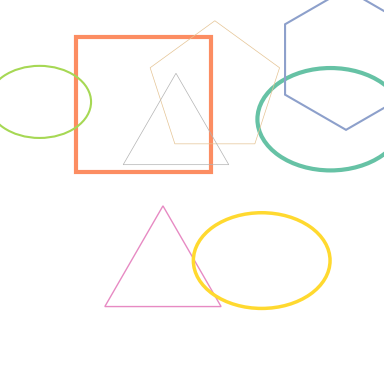[{"shape": "oval", "thickness": 3, "radius": 0.95, "center": [0.859, 0.69]}, {"shape": "square", "thickness": 3, "radius": 0.88, "center": [0.372, 0.727]}, {"shape": "hexagon", "thickness": 1.5, "radius": 0.91, "center": [0.899, 0.846]}, {"shape": "triangle", "thickness": 1, "radius": 0.87, "center": [0.423, 0.291]}, {"shape": "oval", "thickness": 1.5, "radius": 0.67, "center": [0.103, 0.735]}, {"shape": "oval", "thickness": 2.5, "radius": 0.89, "center": [0.68, 0.323]}, {"shape": "pentagon", "thickness": 0.5, "radius": 0.88, "center": [0.558, 0.769]}, {"shape": "triangle", "thickness": 0.5, "radius": 0.79, "center": [0.457, 0.651]}]